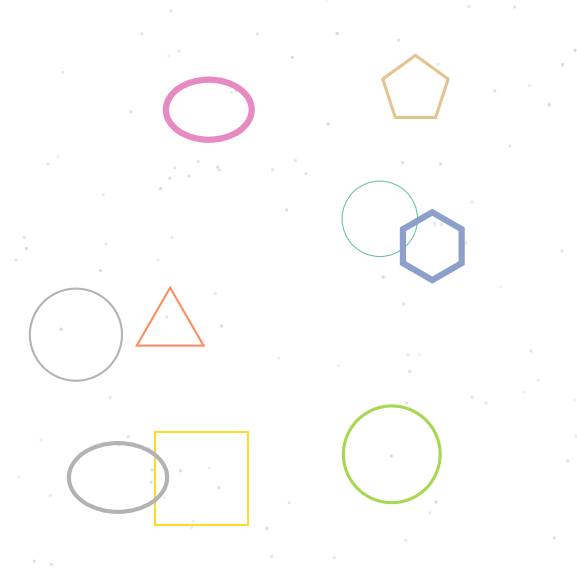[{"shape": "circle", "thickness": 0.5, "radius": 0.33, "center": [0.658, 0.62]}, {"shape": "triangle", "thickness": 1, "radius": 0.33, "center": [0.295, 0.434]}, {"shape": "hexagon", "thickness": 3, "radius": 0.29, "center": [0.749, 0.573]}, {"shape": "oval", "thickness": 3, "radius": 0.37, "center": [0.362, 0.809]}, {"shape": "circle", "thickness": 1.5, "radius": 0.42, "center": [0.678, 0.212]}, {"shape": "square", "thickness": 1, "radius": 0.41, "center": [0.349, 0.171]}, {"shape": "pentagon", "thickness": 1.5, "radius": 0.3, "center": [0.719, 0.844]}, {"shape": "oval", "thickness": 2, "radius": 0.43, "center": [0.204, 0.172]}, {"shape": "circle", "thickness": 1, "radius": 0.4, "center": [0.131, 0.42]}]